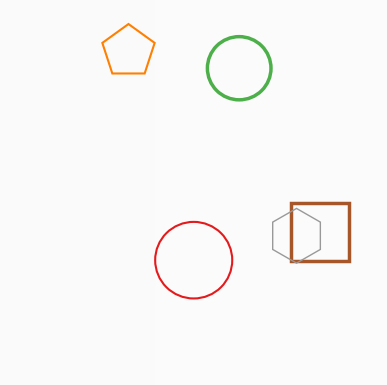[{"shape": "circle", "thickness": 1.5, "radius": 0.5, "center": [0.5, 0.324]}, {"shape": "circle", "thickness": 2.5, "radius": 0.41, "center": [0.617, 0.823]}, {"shape": "pentagon", "thickness": 1.5, "radius": 0.35, "center": [0.332, 0.867]}, {"shape": "square", "thickness": 2.5, "radius": 0.37, "center": [0.826, 0.397]}, {"shape": "hexagon", "thickness": 1, "radius": 0.36, "center": [0.765, 0.388]}]